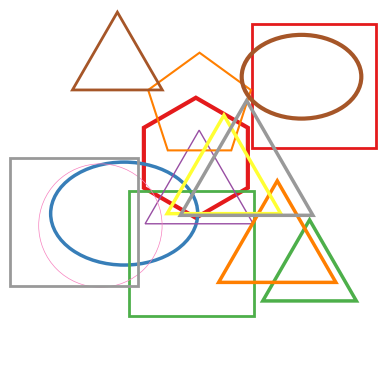[{"shape": "hexagon", "thickness": 3, "radius": 0.78, "center": [0.509, 0.59]}, {"shape": "square", "thickness": 2, "radius": 0.8, "center": [0.815, 0.777]}, {"shape": "oval", "thickness": 2.5, "radius": 0.95, "center": [0.323, 0.445]}, {"shape": "triangle", "thickness": 2.5, "radius": 0.7, "center": [0.804, 0.289]}, {"shape": "square", "thickness": 2, "radius": 0.81, "center": [0.498, 0.342]}, {"shape": "triangle", "thickness": 1, "radius": 0.81, "center": [0.517, 0.5]}, {"shape": "triangle", "thickness": 2.5, "radius": 0.88, "center": [0.72, 0.354]}, {"shape": "pentagon", "thickness": 1.5, "radius": 0.7, "center": [0.518, 0.723]}, {"shape": "triangle", "thickness": 2.5, "radius": 0.85, "center": [0.582, 0.53]}, {"shape": "triangle", "thickness": 2, "radius": 0.67, "center": [0.305, 0.834]}, {"shape": "oval", "thickness": 3, "radius": 0.78, "center": [0.783, 0.801]}, {"shape": "circle", "thickness": 0.5, "radius": 0.8, "center": [0.261, 0.414]}, {"shape": "square", "thickness": 2, "radius": 0.83, "center": [0.192, 0.423]}, {"shape": "triangle", "thickness": 2.5, "radius": 0.99, "center": [0.641, 0.54]}]